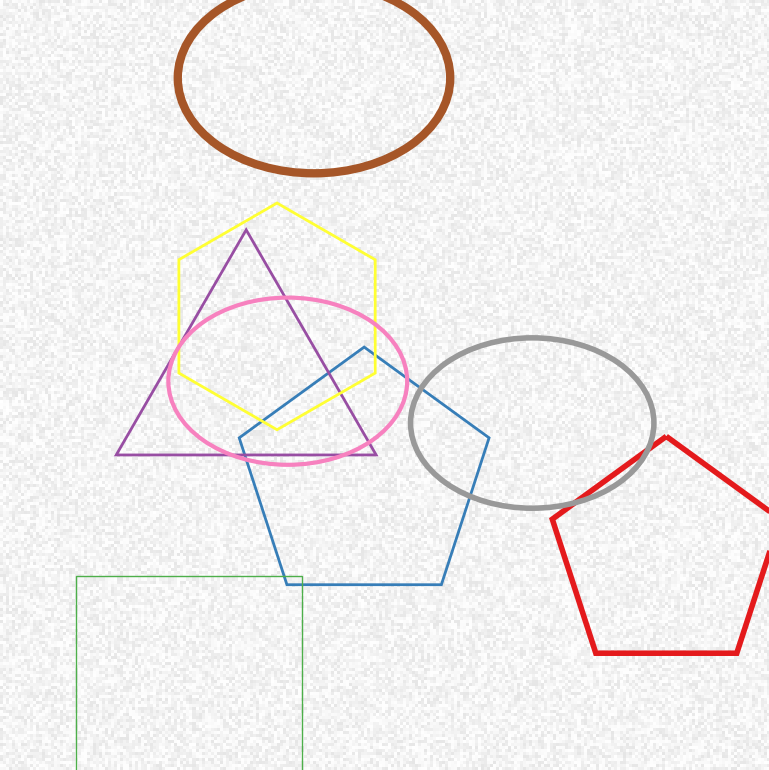[{"shape": "pentagon", "thickness": 2, "radius": 0.78, "center": [0.865, 0.278]}, {"shape": "pentagon", "thickness": 1, "radius": 0.85, "center": [0.473, 0.379]}, {"shape": "square", "thickness": 0.5, "radius": 0.73, "center": [0.245, 0.105]}, {"shape": "triangle", "thickness": 1, "radius": 0.97, "center": [0.32, 0.507]}, {"shape": "hexagon", "thickness": 1, "radius": 0.74, "center": [0.36, 0.589]}, {"shape": "oval", "thickness": 3, "radius": 0.88, "center": [0.408, 0.899]}, {"shape": "oval", "thickness": 1.5, "radius": 0.78, "center": [0.374, 0.505]}, {"shape": "oval", "thickness": 2, "radius": 0.79, "center": [0.691, 0.451]}]